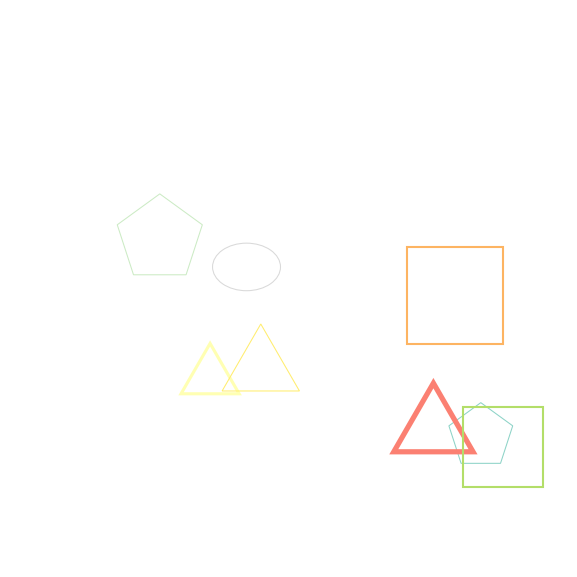[{"shape": "pentagon", "thickness": 0.5, "radius": 0.29, "center": [0.833, 0.244]}, {"shape": "triangle", "thickness": 1.5, "radius": 0.29, "center": [0.364, 0.346]}, {"shape": "triangle", "thickness": 2.5, "radius": 0.4, "center": [0.75, 0.256]}, {"shape": "square", "thickness": 1, "radius": 0.42, "center": [0.788, 0.487]}, {"shape": "square", "thickness": 1, "radius": 0.35, "center": [0.871, 0.225]}, {"shape": "oval", "thickness": 0.5, "radius": 0.29, "center": [0.427, 0.537]}, {"shape": "pentagon", "thickness": 0.5, "radius": 0.39, "center": [0.277, 0.586]}, {"shape": "triangle", "thickness": 0.5, "radius": 0.39, "center": [0.452, 0.361]}]